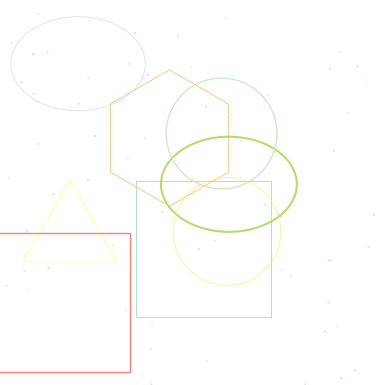[{"shape": "square", "thickness": 0.5, "radius": 0.88, "center": [0.529, 0.353]}, {"shape": "triangle", "thickness": 1, "radius": 0.7, "center": [0.182, 0.391]}, {"shape": "square", "thickness": 1, "radius": 0.9, "center": [0.158, 0.214]}, {"shape": "hexagon", "thickness": 0.5, "radius": 0.89, "center": [0.44, 0.641]}, {"shape": "oval", "thickness": 1.5, "radius": 0.88, "center": [0.595, 0.521]}, {"shape": "oval", "thickness": 0.5, "radius": 0.87, "center": [0.203, 0.834]}, {"shape": "circle", "thickness": 1, "radius": 0.72, "center": [0.576, 0.653]}, {"shape": "circle", "thickness": 0.5, "radius": 0.7, "center": [0.59, 0.399]}]